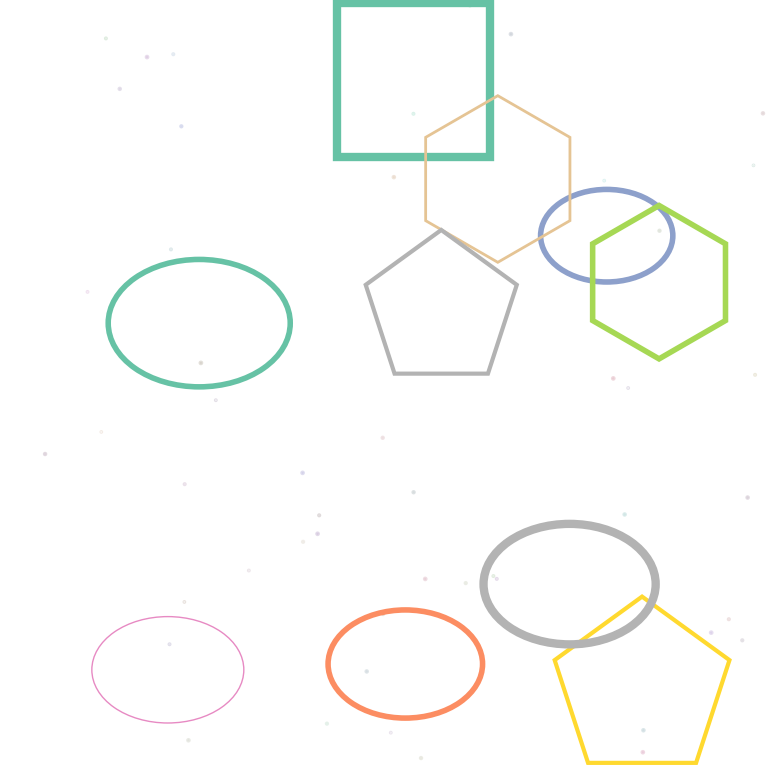[{"shape": "square", "thickness": 3, "radius": 0.5, "center": [0.537, 0.896]}, {"shape": "oval", "thickness": 2, "radius": 0.59, "center": [0.259, 0.58]}, {"shape": "oval", "thickness": 2, "radius": 0.5, "center": [0.526, 0.138]}, {"shape": "oval", "thickness": 2, "radius": 0.43, "center": [0.788, 0.694]}, {"shape": "oval", "thickness": 0.5, "radius": 0.49, "center": [0.218, 0.13]}, {"shape": "hexagon", "thickness": 2, "radius": 0.5, "center": [0.856, 0.634]}, {"shape": "pentagon", "thickness": 1.5, "radius": 0.6, "center": [0.834, 0.106]}, {"shape": "hexagon", "thickness": 1, "radius": 0.54, "center": [0.646, 0.768]}, {"shape": "pentagon", "thickness": 1.5, "radius": 0.52, "center": [0.573, 0.598]}, {"shape": "oval", "thickness": 3, "radius": 0.56, "center": [0.74, 0.241]}]